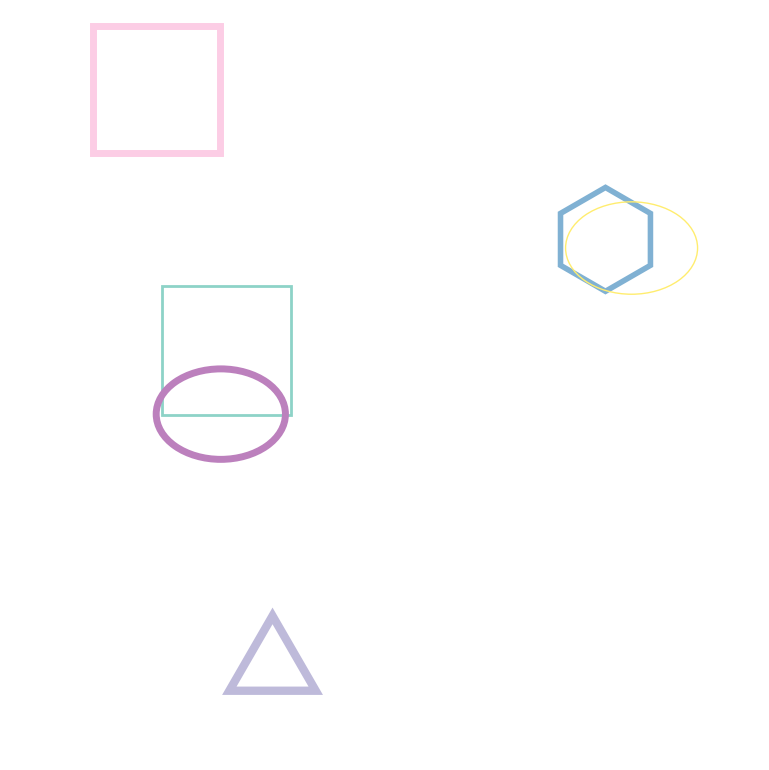[{"shape": "square", "thickness": 1, "radius": 0.42, "center": [0.294, 0.545]}, {"shape": "triangle", "thickness": 3, "radius": 0.32, "center": [0.354, 0.135]}, {"shape": "hexagon", "thickness": 2, "radius": 0.34, "center": [0.786, 0.689]}, {"shape": "square", "thickness": 2.5, "radius": 0.41, "center": [0.203, 0.884]}, {"shape": "oval", "thickness": 2.5, "radius": 0.42, "center": [0.287, 0.462]}, {"shape": "oval", "thickness": 0.5, "radius": 0.43, "center": [0.82, 0.678]}]